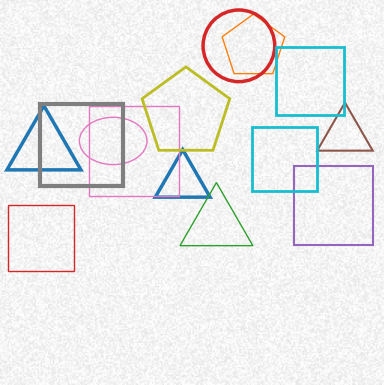[{"shape": "triangle", "thickness": 2.5, "radius": 0.41, "center": [0.475, 0.529]}, {"shape": "triangle", "thickness": 2.5, "radius": 0.55, "center": [0.114, 0.614]}, {"shape": "pentagon", "thickness": 1, "radius": 0.43, "center": [0.658, 0.878]}, {"shape": "triangle", "thickness": 1, "radius": 0.55, "center": [0.562, 0.417]}, {"shape": "circle", "thickness": 2.5, "radius": 0.47, "center": [0.621, 0.881]}, {"shape": "square", "thickness": 1, "radius": 0.43, "center": [0.106, 0.381]}, {"shape": "square", "thickness": 1.5, "radius": 0.51, "center": [0.866, 0.466]}, {"shape": "triangle", "thickness": 1.5, "radius": 0.42, "center": [0.896, 0.65]}, {"shape": "oval", "thickness": 1, "radius": 0.44, "center": [0.294, 0.634]}, {"shape": "square", "thickness": 1, "radius": 0.58, "center": [0.347, 0.608]}, {"shape": "square", "thickness": 3, "radius": 0.54, "center": [0.212, 0.623]}, {"shape": "pentagon", "thickness": 2, "radius": 0.6, "center": [0.483, 0.707]}, {"shape": "square", "thickness": 2, "radius": 0.42, "center": [0.739, 0.587]}, {"shape": "square", "thickness": 2, "radius": 0.44, "center": [0.805, 0.79]}]